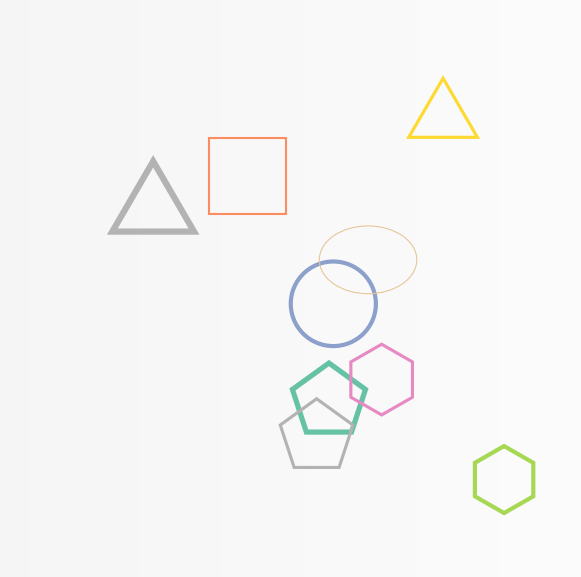[{"shape": "pentagon", "thickness": 2.5, "radius": 0.33, "center": [0.566, 0.304]}, {"shape": "square", "thickness": 1, "radius": 0.33, "center": [0.426, 0.694]}, {"shape": "circle", "thickness": 2, "radius": 0.37, "center": [0.573, 0.473]}, {"shape": "hexagon", "thickness": 1.5, "radius": 0.31, "center": [0.657, 0.342]}, {"shape": "hexagon", "thickness": 2, "radius": 0.29, "center": [0.867, 0.169]}, {"shape": "triangle", "thickness": 1.5, "radius": 0.34, "center": [0.762, 0.795]}, {"shape": "oval", "thickness": 0.5, "radius": 0.42, "center": [0.633, 0.549]}, {"shape": "pentagon", "thickness": 1.5, "radius": 0.33, "center": [0.545, 0.243]}, {"shape": "triangle", "thickness": 3, "radius": 0.41, "center": [0.264, 0.639]}]